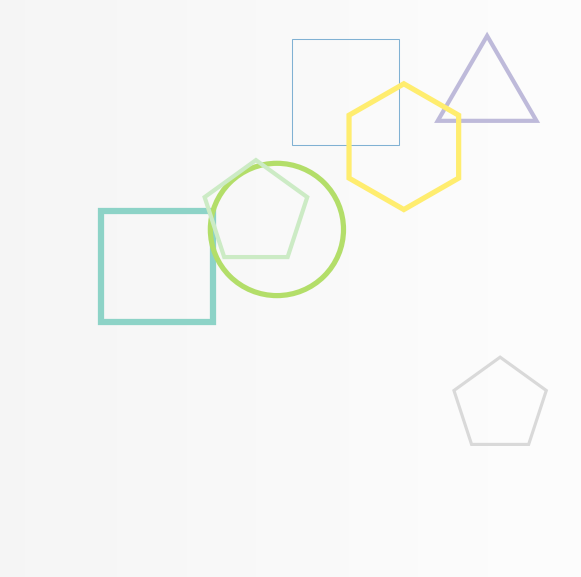[{"shape": "square", "thickness": 3, "radius": 0.48, "center": [0.27, 0.538]}, {"shape": "triangle", "thickness": 2, "radius": 0.49, "center": [0.838, 0.839]}, {"shape": "square", "thickness": 0.5, "radius": 0.46, "center": [0.595, 0.84]}, {"shape": "circle", "thickness": 2.5, "radius": 0.57, "center": [0.476, 0.602]}, {"shape": "pentagon", "thickness": 1.5, "radius": 0.42, "center": [0.86, 0.297]}, {"shape": "pentagon", "thickness": 2, "radius": 0.46, "center": [0.44, 0.629]}, {"shape": "hexagon", "thickness": 2.5, "radius": 0.54, "center": [0.695, 0.745]}]